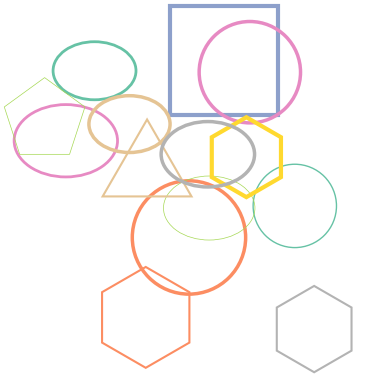[{"shape": "oval", "thickness": 2, "radius": 0.54, "center": [0.246, 0.816]}, {"shape": "circle", "thickness": 1, "radius": 0.54, "center": [0.766, 0.465]}, {"shape": "circle", "thickness": 2.5, "radius": 0.74, "center": [0.491, 0.383]}, {"shape": "hexagon", "thickness": 1.5, "radius": 0.65, "center": [0.379, 0.176]}, {"shape": "square", "thickness": 3, "radius": 0.7, "center": [0.582, 0.843]}, {"shape": "oval", "thickness": 2, "radius": 0.67, "center": [0.171, 0.634]}, {"shape": "circle", "thickness": 2.5, "radius": 0.66, "center": [0.649, 0.812]}, {"shape": "oval", "thickness": 0.5, "radius": 0.59, "center": [0.543, 0.46]}, {"shape": "pentagon", "thickness": 0.5, "radius": 0.55, "center": [0.116, 0.688]}, {"shape": "hexagon", "thickness": 3, "radius": 0.52, "center": [0.64, 0.592]}, {"shape": "oval", "thickness": 2.5, "radius": 0.53, "center": [0.336, 0.678]}, {"shape": "triangle", "thickness": 1.5, "radius": 0.67, "center": [0.382, 0.556]}, {"shape": "oval", "thickness": 2.5, "radius": 0.61, "center": [0.54, 0.599]}, {"shape": "hexagon", "thickness": 1.5, "radius": 0.56, "center": [0.816, 0.145]}]